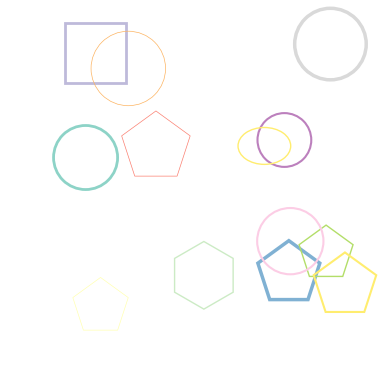[{"shape": "circle", "thickness": 2, "radius": 0.42, "center": [0.222, 0.591]}, {"shape": "pentagon", "thickness": 0.5, "radius": 0.38, "center": [0.261, 0.204]}, {"shape": "square", "thickness": 2, "radius": 0.39, "center": [0.248, 0.863]}, {"shape": "pentagon", "thickness": 0.5, "radius": 0.47, "center": [0.405, 0.618]}, {"shape": "pentagon", "thickness": 2.5, "radius": 0.42, "center": [0.75, 0.29]}, {"shape": "circle", "thickness": 0.5, "radius": 0.48, "center": [0.333, 0.822]}, {"shape": "pentagon", "thickness": 1, "radius": 0.37, "center": [0.847, 0.342]}, {"shape": "circle", "thickness": 1.5, "radius": 0.43, "center": [0.754, 0.374]}, {"shape": "circle", "thickness": 2.5, "radius": 0.46, "center": [0.858, 0.886]}, {"shape": "circle", "thickness": 1.5, "radius": 0.35, "center": [0.739, 0.636]}, {"shape": "hexagon", "thickness": 1, "radius": 0.44, "center": [0.53, 0.285]}, {"shape": "pentagon", "thickness": 1.5, "radius": 0.43, "center": [0.896, 0.259]}, {"shape": "oval", "thickness": 1, "radius": 0.34, "center": [0.687, 0.621]}]